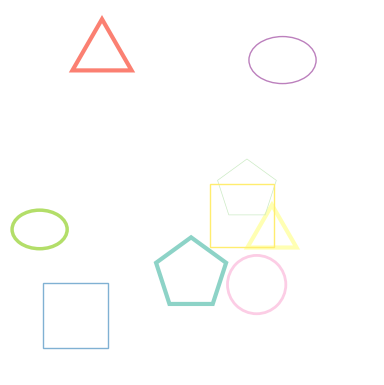[{"shape": "pentagon", "thickness": 3, "radius": 0.48, "center": [0.496, 0.288]}, {"shape": "triangle", "thickness": 3, "radius": 0.37, "center": [0.706, 0.394]}, {"shape": "triangle", "thickness": 3, "radius": 0.44, "center": [0.265, 0.861]}, {"shape": "square", "thickness": 1, "radius": 0.42, "center": [0.197, 0.181]}, {"shape": "oval", "thickness": 2.5, "radius": 0.36, "center": [0.103, 0.404]}, {"shape": "circle", "thickness": 2, "radius": 0.38, "center": [0.667, 0.261]}, {"shape": "oval", "thickness": 1, "radius": 0.44, "center": [0.734, 0.844]}, {"shape": "pentagon", "thickness": 0.5, "radius": 0.4, "center": [0.641, 0.507]}, {"shape": "square", "thickness": 1, "radius": 0.41, "center": [0.628, 0.44]}]